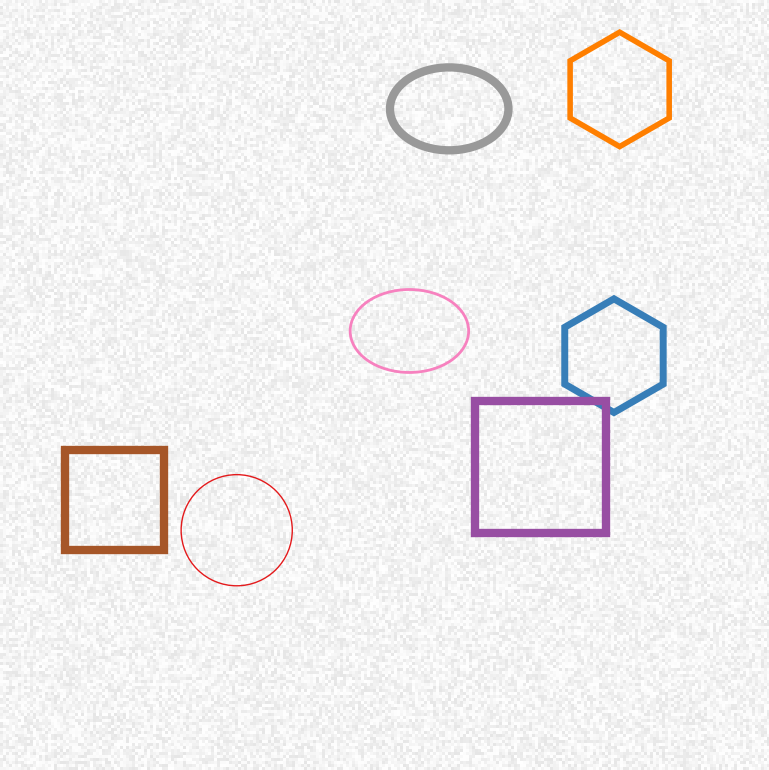[{"shape": "circle", "thickness": 0.5, "radius": 0.36, "center": [0.307, 0.311]}, {"shape": "hexagon", "thickness": 2.5, "radius": 0.37, "center": [0.797, 0.538]}, {"shape": "square", "thickness": 3, "radius": 0.43, "center": [0.702, 0.393]}, {"shape": "hexagon", "thickness": 2, "radius": 0.37, "center": [0.805, 0.884]}, {"shape": "square", "thickness": 3, "radius": 0.32, "center": [0.149, 0.351]}, {"shape": "oval", "thickness": 1, "radius": 0.38, "center": [0.532, 0.57]}, {"shape": "oval", "thickness": 3, "radius": 0.38, "center": [0.583, 0.859]}]